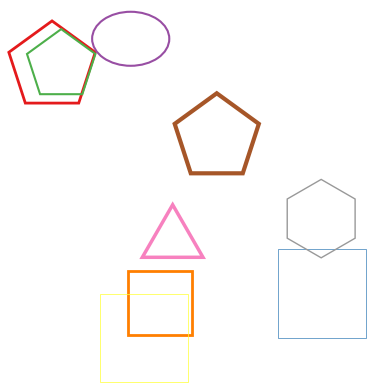[{"shape": "pentagon", "thickness": 2, "radius": 0.59, "center": [0.135, 0.828]}, {"shape": "square", "thickness": 0.5, "radius": 0.57, "center": [0.836, 0.238]}, {"shape": "pentagon", "thickness": 1.5, "radius": 0.47, "center": [0.159, 0.831]}, {"shape": "oval", "thickness": 1.5, "radius": 0.5, "center": [0.34, 0.899]}, {"shape": "square", "thickness": 2, "radius": 0.41, "center": [0.416, 0.213]}, {"shape": "square", "thickness": 0.5, "radius": 0.57, "center": [0.374, 0.122]}, {"shape": "pentagon", "thickness": 3, "radius": 0.57, "center": [0.563, 0.643]}, {"shape": "triangle", "thickness": 2.5, "radius": 0.45, "center": [0.448, 0.377]}, {"shape": "hexagon", "thickness": 1, "radius": 0.51, "center": [0.834, 0.432]}]